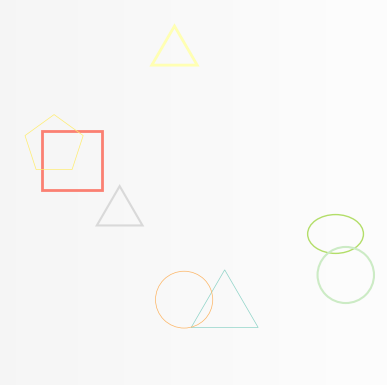[{"shape": "triangle", "thickness": 0.5, "radius": 0.5, "center": [0.58, 0.199]}, {"shape": "triangle", "thickness": 2, "radius": 0.34, "center": [0.45, 0.865]}, {"shape": "square", "thickness": 2, "radius": 0.38, "center": [0.186, 0.582]}, {"shape": "circle", "thickness": 0.5, "radius": 0.37, "center": [0.475, 0.222]}, {"shape": "oval", "thickness": 1, "radius": 0.36, "center": [0.866, 0.392]}, {"shape": "triangle", "thickness": 1.5, "radius": 0.34, "center": [0.309, 0.448]}, {"shape": "circle", "thickness": 1.5, "radius": 0.36, "center": [0.892, 0.286]}, {"shape": "pentagon", "thickness": 0.5, "radius": 0.39, "center": [0.14, 0.623]}]